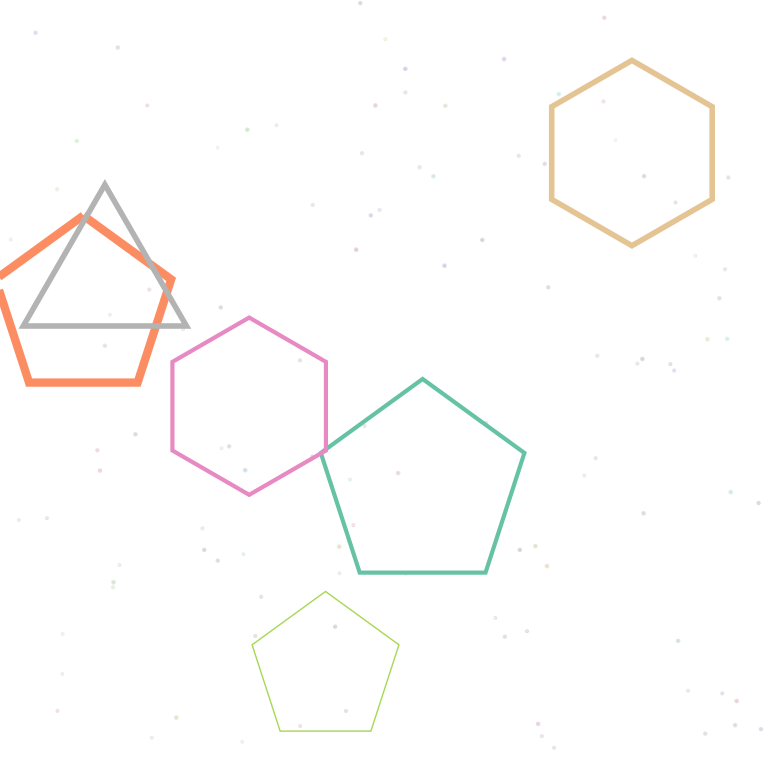[{"shape": "pentagon", "thickness": 1.5, "radius": 0.7, "center": [0.549, 0.369]}, {"shape": "pentagon", "thickness": 3, "radius": 0.6, "center": [0.108, 0.6]}, {"shape": "hexagon", "thickness": 1.5, "radius": 0.58, "center": [0.324, 0.472]}, {"shape": "pentagon", "thickness": 0.5, "radius": 0.5, "center": [0.423, 0.132]}, {"shape": "hexagon", "thickness": 2, "radius": 0.6, "center": [0.821, 0.801]}, {"shape": "triangle", "thickness": 2, "radius": 0.61, "center": [0.136, 0.638]}]